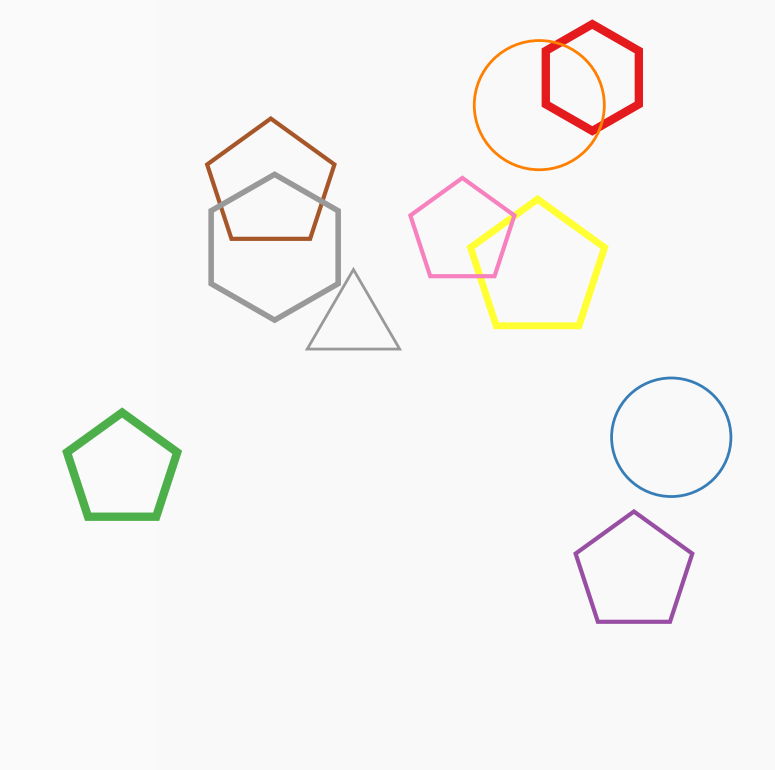[{"shape": "hexagon", "thickness": 3, "radius": 0.35, "center": [0.764, 0.899]}, {"shape": "circle", "thickness": 1, "radius": 0.38, "center": [0.866, 0.432]}, {"shape": "pentagon", "thickness": 3, "radius": 0.37, "center": [0.158, 0.389]}, {"shape": "pentagon", "thickness": 1.5, "radius": 0.4, "center": [0.818, 0.257]}, {"shape": "circle", "thickness": 1, "radius": 0.42, "center": [0.696, 0.863]}, {"shape": "pentagon", "thickness": 2.5, "radius": 0.45, "center": [0.694, 0.65]}, {"shape": "pentagon", "thickness": 1.5, "radius": 0.43, "center": [0.349, 0.76]}, {"shape": "pentagon", "thickness": 1.5, "radius": 0.35, "center": [0.597, 0.698]}, {"shape": "triangle", "thickness": 1, "radius": 0.34, "center": [0.456, 0.581]}, {"shape": "hexagon", "thickness": 2, "radius": 0.47, "center": [0.354, 0.679]}]